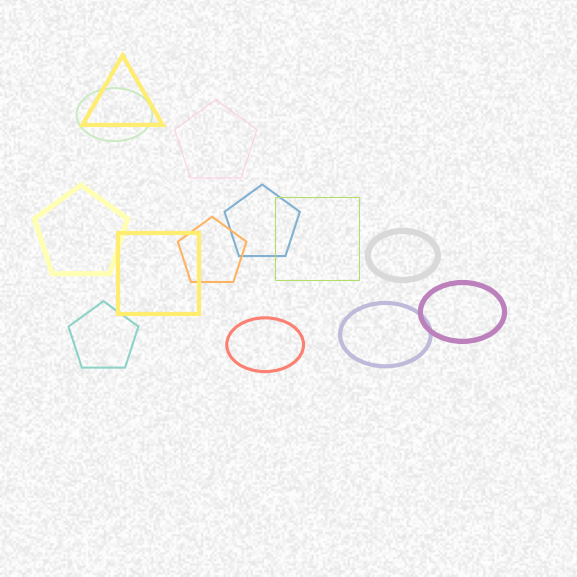[{"shape": "pentagon", "thickness": 1, "radius": 0.32, "center": [0.179, 0.414]}, {"shape": "pentagon", "thickness": 2.5, "radius": 0.42, "center": [0.14, 0.594]}, {"shape": "oval", "thickness": 2, "radius": 0.39, "center": [0.667, 0.42]}, {"shape": "oval", "thickness": 1.5, "radius": 0.33, "center": [0.459, 0.402]}, {"shape": "pentagon", "thickness": 1, "radius": 0.34, "center": [0.454, 0.611]}, {"shape": "pentagon", "thickness": 1, "radius": 0.31, "center": [0.367, 0.561]}, {"shape": "square", "thickness": 0.5, "radius": 0.36, "center": [0.549, 0.586]}, {"shape": "pentagon", "thickness": 0.5, "radius": 0.37, "center": [0.374, 0.752]}, {"shape": "oval", "thickness": 3, "radius": 0.3, "center": [0.698, 0.557]}, {"shape": "oval", "thickness": 2.5, "radius": 0.36, "center": [0.801, 0.459]}, {"shape": "oval", "thickness": 1, "radius": 0.33, "center": [0.198, 0.801]}, {"shape": "triangle", "thickness": 2, "radius": 0.4, "center": [0.212, 0.823]}, {"shape": "square", "thickness": 2, "radius": 0.35, "center": [0.275, 0.526]}]